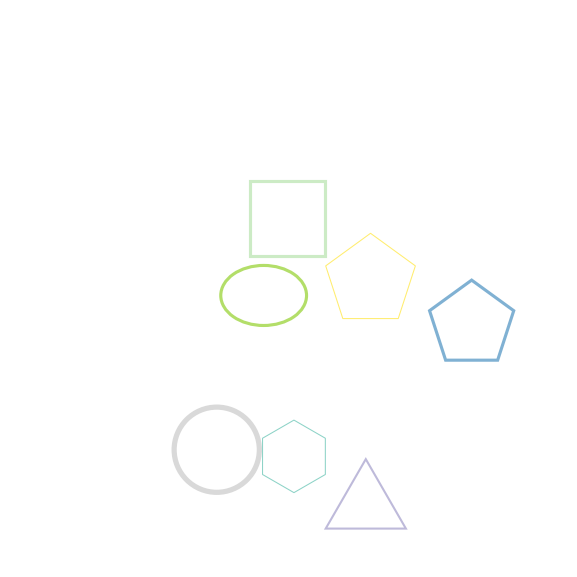[{"shape": "hexagon", "thickness": 0.5, "radius": 0.31, "center": [0.509, 0.209]}, {"shape": "triangle", "thickness": 1, "radius": 0.4, "center": [0.633, 0.124]}, {"shape": "pentagon", "thickness": 1.5, "radius": 0.38, "center": [0.817, 0.437]}, {"shape": "oval", "thickness": 1.5, "radius": 0.37, "center": [0.457, 0.488]}, {"shape": "circle", "thickness": 2.5, "radius": 0.37, "center": [0.375, 0.22]}, {"shape": "square", "thickness": 1.5, "radius": 0.33, "center": [0.497, 0.621]}, {"shape": "pentagon", "thickness": 0.5, "radius": 0.41, "center": [0.642, 0.514]}]